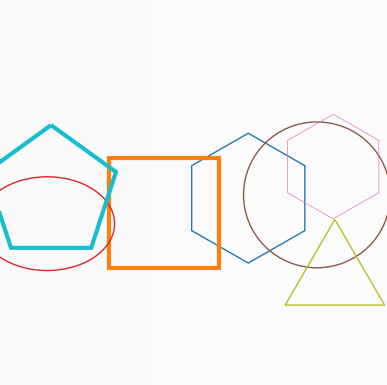[{"shape": "hexagon", "thickness": 1, "radius": 0.84, "center": [0.641, 0.485]}, {"shape": "square", "thickness": 3, "radius": 0.71, "center": [0.424, 0.447]}, {"shape": "oval", "thickness": 1, "radius": 0.87, "center": [0.122, 0.419]}, {"shape": "circle", "thickness": 1, "radius": 0.95, "center": [0.818, 0.494]}, {"shape": "hexagon", "thickness": 0.5, "radius": 0.68, "center": [0.86, 0.567]}, {"shape": "triangle", "thickness": 1, "radius": 0.74, "center": [0.864, 0.282]}, {"shape": "pentagon", "thickness": 3, "radius": 0.88, "center": [0.132, 0.499]}]